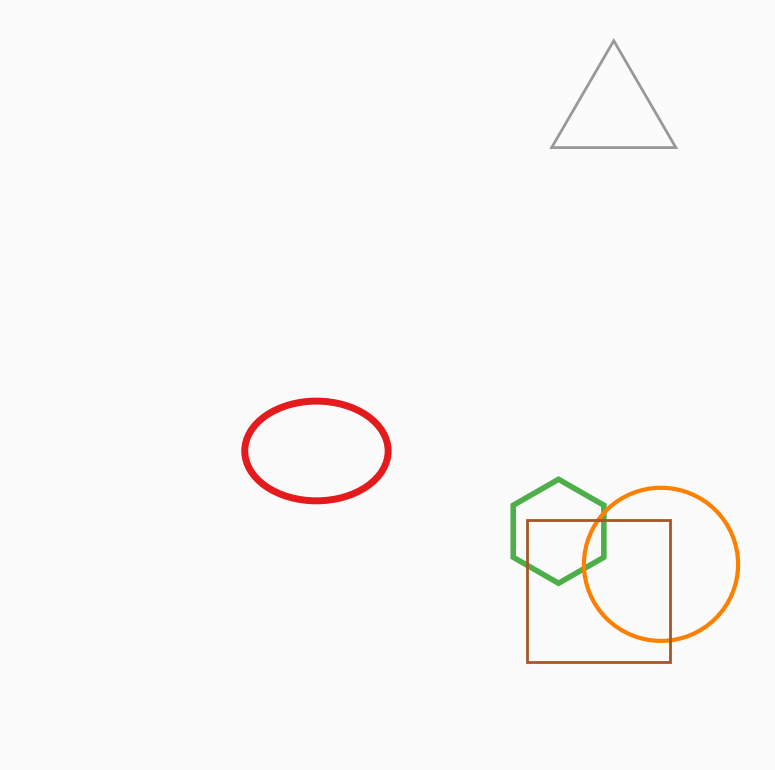[{"shape": "oval", "thickness": 2.5, "radius": 0.46, "center": [0.408, 0.414]}, {"shape": "hexagon", "thickness": 2, "radius": 0.34, "center": [0.721, 0.31]}, {"shape": "circle", "thickness": 1.5, "radius": 0.5, "center": [0.853, 0.267]}, {"shape": "square", "thickness": 1, "radius": 0.46, "center": [0.772, 0.232]}, {"shape": "triangle", "thickness": 1, "radius": 0.46, "center": [0.792, 0.855]}]